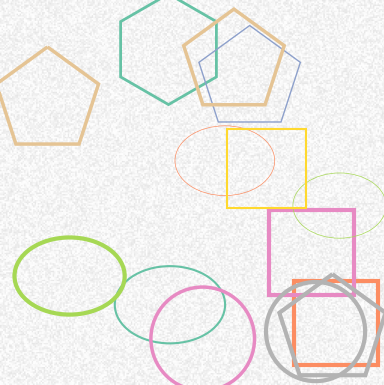[{"shape": "hexagon", "thickness": 2, "radius": 0.72, "center": [0.438, 0.872]}, {"shape": "oval", "thickness": 1.5, "radius": 0.72, "center": [0.441, 0.208]}, {"shape": "square", "thickness": 3, "radius": 0.55, "center": [0.872, 0.161]}, {"shape": "oval", "thickness": 0.5, "radius": 0.65, "center": [0.584, 0.583]}, {"shape": "pentagon", "thickness": 1, "radius": 0.69, "center": [0.648, 0.795]}, {"shape": "circle", "thickness": 2.5, "radius": 0.67, "center": [0.526, 0.12]}, {"shape": "square", "thickness": 3, "radius": 0.55, "center": [0.809, 0.344]}, {"shape": "oval", "thickness": 3, "radius": 0.72, "center": [0.181, 0.283]}, {"shape": "oval", "thickness": 0.5, "radius": 0.61, "center": [0.882, 0.466]}, {"shape": "square", "thickness": 1.5, "radius": 0.51, "center": [0.691, 0.563]}, {"shape": "pentagon", "thickness": 2.5, "radius": 0.7, "center": [0.123, 0.739]}, {"shape": "pentagon", "thickness": 2.5, "radius": 0.69, "center": [0.608, 0.839]}, {"shape": "circle", "thickness": 3, "radius": 0.64, "center": [0.82, 0.139]}, {"shape": "pentagon", "thickness": 3, "radius": 0.73, "center": [0.864, 0.143]}]